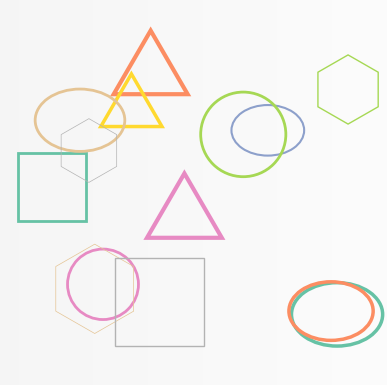[{"shape": "oval", "thickness": 2.5, "radius": 0.59, "center": [0.87, 0.183]}, {"shape": "square", "thickness": 2, "radius": 0.44, "center": [0.134, 0.515]}, {"shape": "oval", "thickness": 2.5, "radius": 0.54, "center": [0.854, 0.192]}, {"shape": "triangle", "thickness": 3, "radius": 0.55, "center": [0.389, 0.81]}, {"shape": "oval", "thickness": 1.5, "radius": 0.47, "center": [0.691, 0.662]}, {"shape": "triangle", "thickness": 3, "radius": 0.56, "center": [0.476, 0.438]}, {"shape": "circle", "thickness": 2, "radius": 0.46, "center": [0.266, 0.262]}, {"shape": "hexagon", "thickness": 1, "radius": 0.45, "center": [0.898, 0.768]}, {"shape": "circle", "thickness": 2, "radius": 0.55, "center": [0.628, 0.651]}, {"shape": "triangle", "thickness": 2.5, "radius": 0.46, "center": [0.339, 0.717]}, {"shape": "oval", "thickness": 2, "radius": 0.58, "center": [0.206, 0.688]}, {"shape": "hexagon", "thickness": 0.5, "radius": 0.58, "center": [0.244, 0.25]}, {"shape": "square", "thickness": 1, "radius": 0.57, "center": [0.412, 0.215]}, {"shape": "hexagon", "thickness": 0.5, "radius": 0.41, "center": [0.229, 0.609]}]